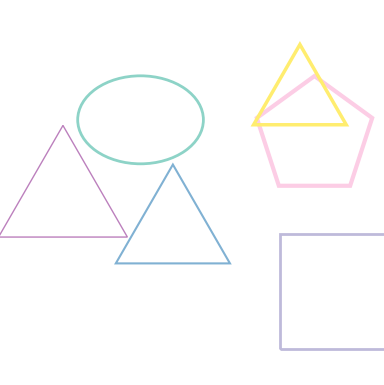[{"shape": "oval", "thickness": 2, "radius": 0.82, "center": [0.365, 0.689]}, {"shape": "square", "thickness": 2, "radius": 0.74, "center": [0.876, 0.242]}, {"shape": "triangle", "thickness": 1.5, "radius": 0.86, "center": [0.449, 0.401]}, {"shape": "pentagon", "thickness": 3, "radius": 0.79, "center": [0.817, 0.645]}, {"shape": "triangle", "thickness": 1, "radius": 0.97, "center": [0.164, 0.481]}, {"shape": "triangle", "thickness": 2.5, "radius": 0.69, "center": [0.779, 0.745]}]